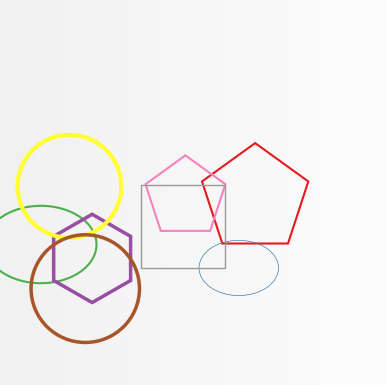[{"shape": "pentagon", "thickness": 1.5, "radius": 0.72, "center": [0.659, 0.484]}, {"shape": "oval", "thickness": 0.5, "radius": 0.51, "center": [0.616, 0.304]}, {"shape": "oval", "thickness": 1.5, "radius": 0.72, "center": [0.105, 0.365]}, {"shape": "hexagon", "thickness": 2.5, "radius": 0.57, "center": [0.238, 0.329]}, {"shape": "circle", "thickness": 3, "radius": 0.67, "center": [0.179, 0.516]}, {"shape": "circle", "thickness": 2.5, "radius": 0.7, "center": [0.22, 0.25]}, {"shape": "pentagon", "thickness": 1.5, "radius": 0.54, "center": [0.479, 0.488]}, {"shape": "square", "thickness": 1, "radius": 0.54, "center": [0.473, 0.412]}]